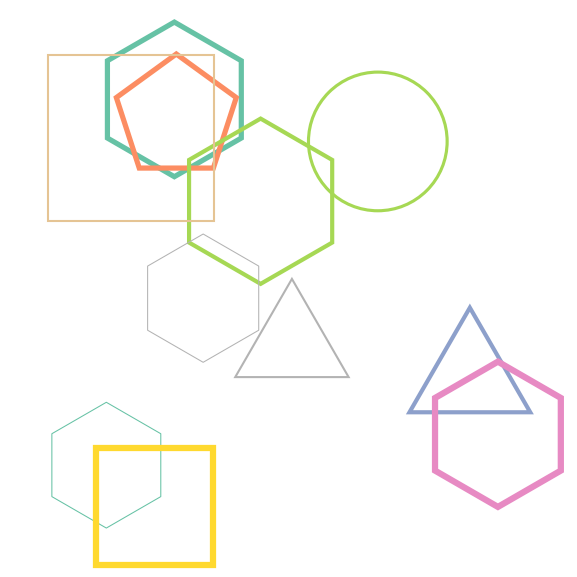[{"shape": "hexagon", "thickness": 2.5, "radius": 0.67, "center": [0.302, 0.827]}, {"shape": "hexagon", "thickness": 0.5, "radius": 0.54, "center": [0.184, 0.194]}, {"shape": "pentagon", "thickness": 2.5, "radius": 0.55, "center": [0.305, 0.796]}, {"shape": "triangle", "thickness": 2, "radius": 0.6, "center": [0.814, 0.346]}, {"shape": "hexagon", "thickness": 3, "radius": 0.63, "center": [0.862, 0.247]}, {"shape": "circle", "thickness": 1.5, "radius": 0.6, "center": [0.654, 0.754]}, {"shape": "hexagon", "thickness": 2, "radius": 0.72, "center": [0.451, 0.651]}, {"shape": "square", "thickness": 3, "radius": 0.51, "center": [0.267, 0.123]}, {"shape": "square", "thickness": 1, "radius": 0.72, "center": [0.227, 0.76]}, {"shape": "hexagon", "thickness": 0.5, "radius": 0.56, "center": [0.352, 0.483]}, {"shape": "triangle", "thickness": 1, "radius": 0.57, "center": [0.506, 0.403]}]